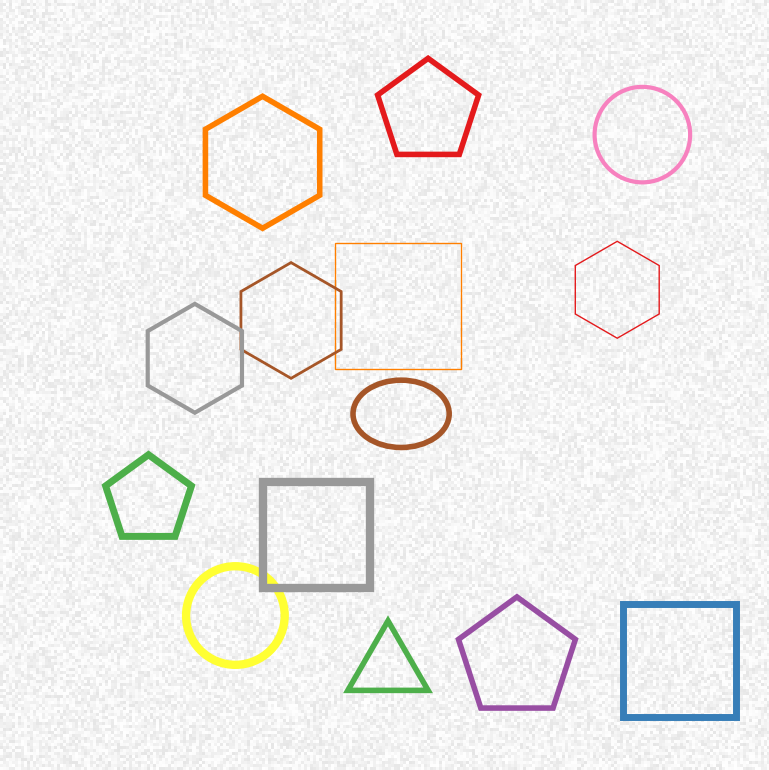[{"shape": "hexagon", "thickness": 0.5, "radius": 0.31, "center": [0.802, 0.624]}, {"shape": "pentagon", "thickness": 2, "radius": 0.34, "center": [0.556, 0.855]}, {"shape": "square", "thickness": 2.5, "radius": 0.37, "center": [0.883, 0.142]}, {"shape": "pentagon", "thickness": 2.5, "radius": 0.29, "center": [0.193, 0.351]}, {"shape": "triangle", "thickness": 2, "radius": 0.3, "center": [0.504, 0.133]}, {"shape": "pentagon", "thickness": 2, "radius": 0.4, "center": [0.671, 0.145]}, {"shape": "square", "thickness": 0.5, "radius": 0.41, "center": [0.516, 0.602]}, {"shape": "hexagon", "thickness": 2, "radius": 0.43, "center": [0.341, 0.789]}, {"shape": "circle", "thickness": 3, "radius": 0.32, "center": [0.306, 0.201]}, {"shape": "oval", "thickness": 2, "radius": 0.31, "center": [0.521, 0.463]}, {"shape": "hexagon", "thickness": 1, "radius": 0.38, "center": [0.378, 0.584]}, {"shape": "circle", "thickness": 1.5, "radius": 0.31, "center": [0.834, 0.825]}, {"shape": "square", "thickness": 3, "radius": 0.34, "center": [0.411, 0.306]}, {"shape": "hexagon", "thickness": 1.5, "radius": 0.35, "center": [0.253, 0.535]}]